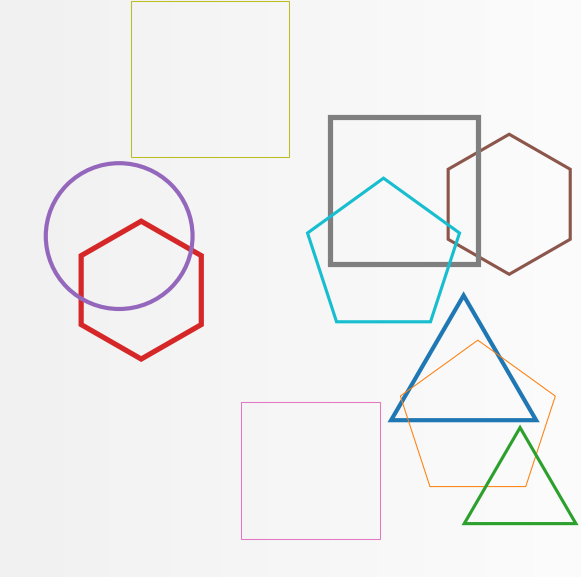[{"shape": "triangle", "thickness": 2, "radius": 0.72, "center": [0.798, 0.344]}, {"shape": "pentagon", "thickness": 0.5, "radius": 0.7, "center": [0.822, 0.27]}, {"shape": "triangle", "thickness": 1.5, "radius": 0.55, "center": [0.895, 0.148]}, {"shape": "hexagon", "thickness": 2.5, "radius": 0.6, "center": [0.243, 0.497]}, {"shape": "circle", "thickness": 2, "radius": 0.63, "center": [0.205, 0.59]}, {"shape": "hexagon", "thickness": 1.5, "radius": 0.61, "center": [0.876, 0.645]}, {"shape": "square", "thickness": 0.5, "radius": 0.6, "center": [0.534, 0.185]}, {"shape": "square", "thickness": 2.5, "radius": 0.63, "center": [0.695, 0.669]}, {"shape": "square", "thickness": 0.5, "radius": 0.68, "center": [0.361, 0.862]}, {"shape": "pentagon", "thickness": 1.5, "radius": 0.69, "center": [0.66, 0.553]}]